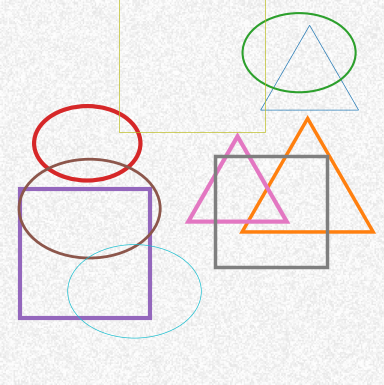[{"shape": "triangle", "thickness": 0.5, "radius": 0.73, "center": [0.804, 0.787]}, {"shape": "triangle", "thickness": 2.5, "radius": 0.98, "center": [0.799, 0.496]}, {"shape": "oval", "thickness": 1.5, "radius": 0.73, "center": [0.777, 0.863]}, {"shape": "oval", "thickness": 3, "radius": 0.69, "center": [0.227, 0.628]}, {"shape": "square", "thickness": 3, "radius": 0.84, "center": [0.22, 0.342]}, {"shape": "oval", "thickness": 2, "radius": 0.92, "center": [0.233, 0.458]}, {"shape": "triangle", "thickness": 3, "radius": 0.74, "center": [0.617, 0.498]}, {"shape": "square", "thickness": 2.5, "radius": 0.72, "center": [0.704, 0.451]}, {"shape": "square", "thickness": 0.5, "radius": 0.95, "center": [0.5, 0.846]}, {"shape": "oval", "thickness": 0.5, "radius": 0.87, "center": [0.349, 0.243]}]